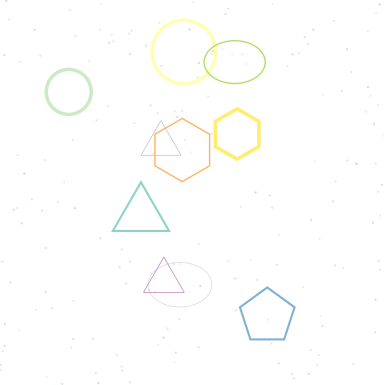[{"shape": "triangle", "thickness": 1.5, "radius": 0.42, "center": [0.366, 0.442]}, {"shape": "circle", "thickness": 2.5, "radius": 0.41, "center": [0.477, 0.865]}, {"shape": "triangle", "thickness": 0.5, "radius": 0.3, "center": [0.418, 0.627]}, {"shape": "pentagon", "thickness": 1.5, "radius": 0.37, "center": [0.694, 0.179]}, {"shape": "hexagon", "thickness": 1, "radius": 0.41, "center": [0.473, 0.61]}, {"shape": "oval", "thickness": 1, "radius": 0.4, "center": [0.609, 0.839]}, {"shape": "oval", "thickness": 0.5, "radius": 0.41, "center": [0.467, 0.26]}, {"shape": "triangle", "thickness": 0.5, "radius": 0.31, "center": [0.426, 0.271]}, {"shape": "circle", "thickness": 2.5, "radius": 0.29, "center": [0.178, 0.761]}, {"shape": "hexagon", "thickness": 2.5, "radius": 0.33, "center": [0.616, 0.652]}]